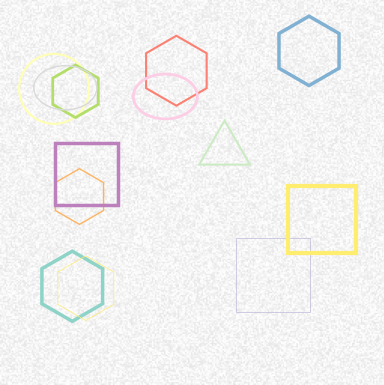[{"shape": "hexagon", "thickness": 2.5, "radius": 0.46, "center": [0.188, 0.257]}, {"shape": "circle", "thickness": 1.5, "radius": 0.45, "center": [0.14, 0.769]}, {"shape": "square", "thickness": 0.5, "radius": 0.48, "center": [0.71, 0.286]}, {"shape": "hexagon", "thickness": 1.5, "radius": 0.45, "center": [0.458, 0.816]}, {"shape": "hexagon", "thickness": 2.5, "radius": 0.45, "center": [0.803, 0.868]}, {"shape": "hexagon", "thickness": 1, "radius": 0.36, "center": [0.206, 0.489]}, {"shape": "hexagon", "thickness": 2, "radius": 0.34, "center": [0.196, 0.763]}, {"shape": "oval", "thickness": 2, "radius": 0.42, "center": [0.429, 0.749]}, {"shape": "oval", "thickness": 1, "radius": 0.41, "center": [0.17, 0.772]}, {"shape": "square", "thickness": 2.5, "radius": 0.41, "center": [0.224, 0.548]}, {"shape": "triangle", "thickness": 1.5, "radius": 0.38, "center": [0.583, 0.611]}, {"shape": "square", "thickness": 3, "radius": 0.44, "center": [0.836, 0.429]}, {"shape": "hexagon", "thickness": 0.5, "radius": 0.42, "center": [0.223, 0.251]}]